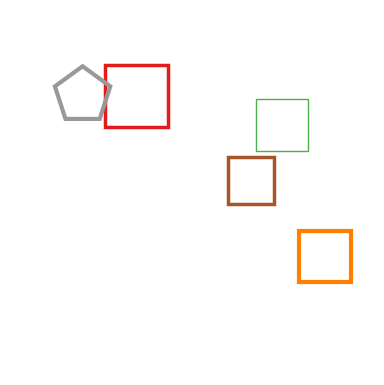[{"shape": "square", "thickness": 2.5, "radius": 0.41, "center": [0.354, 0.751]}, {"shape": "square", "thickness": 1, "radius": 0.34, "center": [0.732, 0.676]}, {"shape": "square", "thickness": 3, "radius": 0.33, "center": [0.844, 0.334]}, {"shape": "square", "thickness": 2.5, "radius": 0.3, "center": [0.652, 0.532]}, {"shape": "pentagon", "thickness": 3, "radius": 0.38, "center": [0.215, 0.752]}]